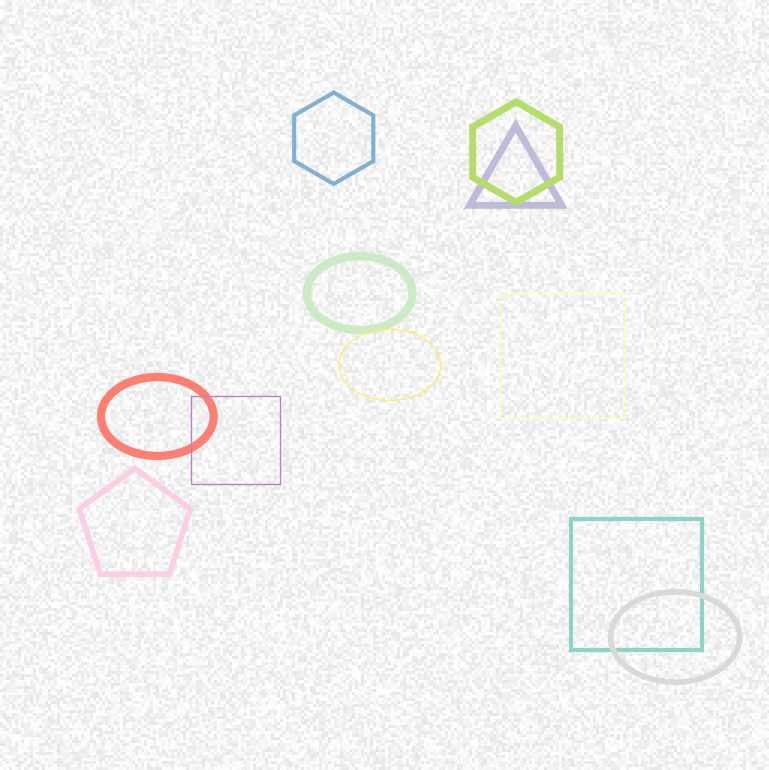[{"shape": "square", "thickness": 1.5, "radius": 0.43, "center": [0.827, 0.241]}, {"shape": "square", "thickness": 0.5, "radius": 0.41, "center": [0.731, 0.539]}, {"shape": "triangle", "thickness": 2.5, "radius": 0.35, "center": [0.67, 0.768]}, {"shape": "oval", "thickness": 3, "radius": 0.37, "center": [0.204, 0.459]}, {"shape": "hexagon", "thickness": 1.5, "radius": 0.3, "center": [0.433, 0.82]}, {"shape": "hexagon", "thickness": 2.5, "radius": 0.33, "center": [0.67, 0.802]}, {"shape": "pentagon", "thickness": 2, "radius": 0.38, "center": [0.175, 0.316]}, {"shape": "oval", "thickness": 2, "radius": 0.42, "center": [0.877, 0.173]}, {"shape": "square", "thickness": 0.5, "radius": 0.29, "center": [0.306, 0.429]}, {"shape": "oval", "thickness": 3, "radius": 0.34, "center": [0.467, 0.619]}, {"shape": "oval", "thickness": 0.5, "radius": 0.33, "center": [0.506, 0.526]}]